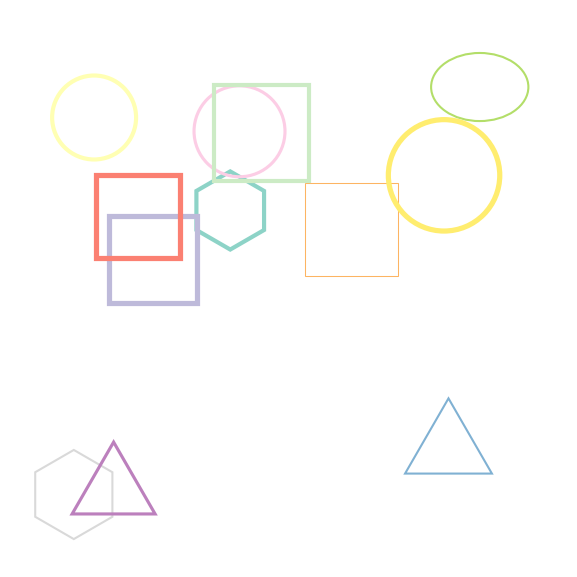[{"shape": "hexagon", "thickness": 2, "radius": 0.34, "center": [0.399, 0.635]}, {"shape": "circle", "thickness": 2, "radius": 0.36, "center": [0.163, 0.796]}, {"shape": "square", "thickness": 2.5, "radius": 0.38, "center": [0.266, 0.55]}, {"shape": "square", "thickness": 2.5, "radius": 0.36, "center": [0.239, 0.624]}, {"shape": "triangle", "thickness": 1, "radius": 0.43, "center": [0.777, 0.223]}, {"shape": "square", "thickness": 0.5, "radius": 0.41, "center": [0.608, 0.602]}, {"shape": "oval", "thickness": 1, "radius": 0.42, "center": [0.831, 0.848]}, {"shape": "circle", "thickness": 1.5, "radius": 0.39, "center": [0.415, 0.772]}, {"shape": "hexagon", "thickness": 1, "radius": 0.39, "center": [0.128, 0.143]}, {"shape": "triangle", "thickness": 1.5, "radius": 0.41, "center": [0.197, 0.151]}, {"shape": "square", "thickness": 2, "radius": 0.41, "center": [0.453, 0.769]}, {"shape": "circle", "thickness": 2.5, "radius": 0.48, "center": [0.769, 0.696]}]